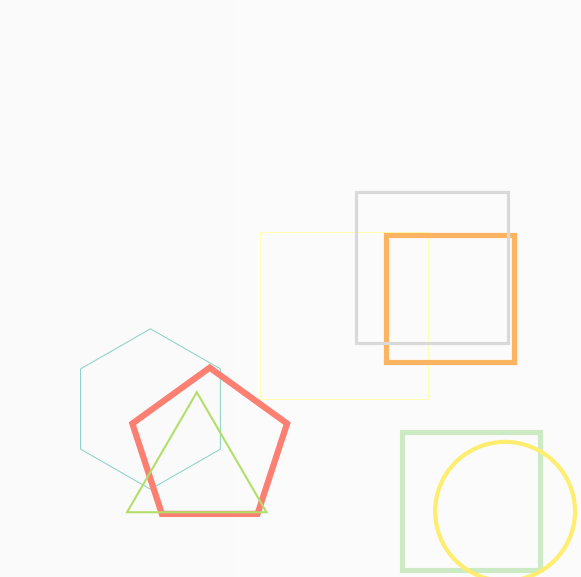[{"shape": "hexagon", "thickness": 0.5, "radius": 0.69, "center": [0.259, 0.291]}, {"shape": "square", "thickness": 0.5, "radius": 0.72, "center": [0.592, 0.453]}, {"shape": "pentagon", "thickness": 3, "radius": 0.7, "center": [0.361, 0.222]}, {"shape": "square", "thickness": 2.5, "radius": 0.55, "center": [0.774, 0.483]}, {"shape": "triangle", "thickness": 1, "radius": 0.69, "center": [0.339, 0.181]}, {"shape": "square", "thickness": 1.5, "radius": 0.65, "center": [0.743, 0.536]}, {"shape": "square", "thickness": 2.5, "radius": 0.6, "center": [0.811, 0.131]}, {"shape": "circle", "thickness": 2, "radius": 0.6, "center": [0.869, 0.114]}]